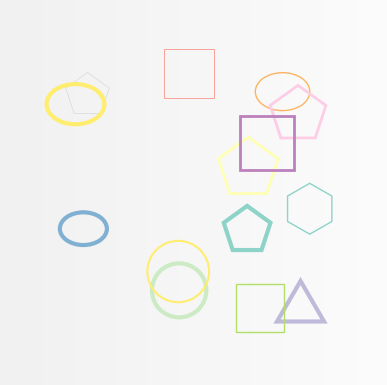[{"shape": "hexagon", "thickness": 1, "radius": 0.33, "center": [0.799, 0.458]}, {"shape": "pentagon", "thickness": 3, "radius": 0.32, "center": [0.638, 0.402]}, {"shape": "pentagon", "thickness": 2, "radius": 0.41, "center": [0.641, 0.563]}, {"shape": "triangle", "thickness": 3, "radius": 0.35, "center": [0.776, 0.2]}, {"shape": "square", "thickness": 0.5, "radius": 0.32, "center": [0.488, 0.808]}, {"shape": "oval", "thickness": 3, "radius": 0.3, "center": [0.215, 0.406]}, {"shape": "oval", "thickness": 1, "radius": 0.35, "center": [0.729, 0.762]}, {"shape": "square", "thickness": 1, "radius": 0.31, "center": [0.671, 0.2]}, {"shape": "pentagon", "thickness": 2, "radius": 0.38, "center": [0.769, 0.703]}, {"shape": "pentagon", "thickness": 0.5, "radius": 0.29, "center": [0.226, 0.753]}, {"shape": "square", "thickness": 2, "radius": 0.35, "center": [0.688, 0.628]}, {"shape": "circle", "thickness": 3, "radius": 0.35, "center": [0.462, 0.246]}, {"shape": "circle", "thickness": 1.5, "radius": 0.4, "center": [0.46, 0.295]}, {"shape": "oval", "thickness": 3, "radius": 0.37, "center": [0.195, 0.729]}]